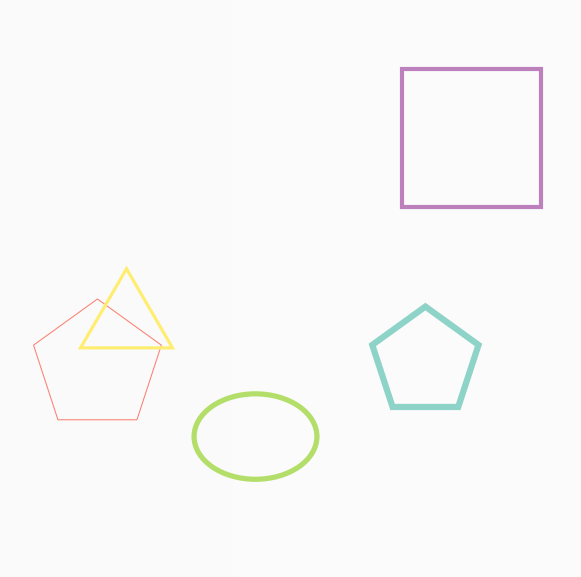[{"shape": "pentagon", "thickness": 3, "radius": 0.48, "center": [0.732, 0.372]}, {"shape": "pentagon", "thickness": 0.5, "radius": 0.58, "center": [0.168, 0.366]}, {"shape": "oval", "thickness": 2.5, "radius": 0.53, "center": [0.44, 0.243]}, {"shape": "square", "thickness": 2, "radius": 0.6, "center": [0.812, 0.76]}, {"shape": "triangle", "thickness": 1.5, "radius": 0.46, "center": [0.218, 0.442]}]